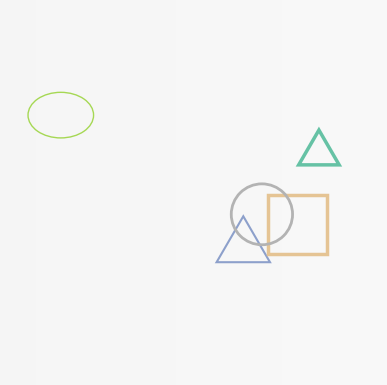[{"shape": "triangle", "thickness": 2.5, "radius": 0.3, "center": [0.823, 0.602]}, {"shape": "triangle", "thickness": 1.5, "radius": 0.4, "center": [0.628, 0.359]}, {"shape": "oval", "thickness": 1, "radius": 0.42, "center": [0.157, 0.701]}, {"shape": "square", "thickness": 2.5, "radius": 0.38, "center": [0.768, 0.416]}, {"shape": "circle", "thickness": 2, "radius": 0.4, "center": [0.676, 0.443]}]